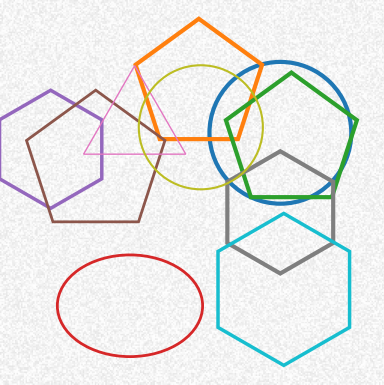[{"shape": "circle", "thickness": 3, "radius": 0.92, "center": [0.728, 0.655]}, {"shape": "pentagon", "thickness": 3, "radius": 0.86, "center": [0.516, 0.778]}, {"shape": "pentagon", "thickness": 3, "radius": 0.89, "center": [0.757, 0.633]}, {"shape": "oval", "thickness": 2, "radius": 0.94, "center": [0.338, 0.206]}, {"shape": "hexagon", "thickness": 2.5, "radius": 0.77, "center": [0.132, 0.612]}, {"shape": "pentagon", "thickness": 2, "radius": 0.95, "center": [0.249, 0.577]}, {"shape": "triangle", "thickness": 1, "radius": 0.77, "center": [0.35, 0.676]}, {"shape": "hexagon", "thickness": 3, "radius": 0.79, "center": [0.728, 0.448]}, {"shape": "circle", "thickness": 1.5, "radius": 0.81, "center": [0.522, 0.669]}, {"shape": "hexagon", "thickness": 2.5, "radius": 0.99, "center": [0.737, 0.248]}]